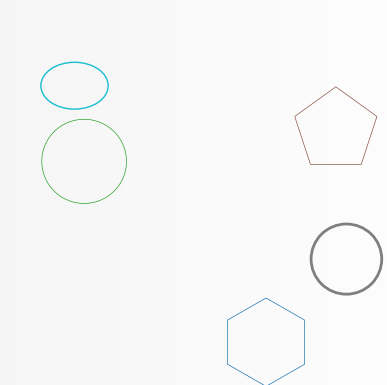[{"shape": "hexagon", "thickness": 0.5, "radius": 0.57, "center": [0.687, 0.111]}, {"shape": "circle", "thickness": 0.5, "radius": 0.55, "center": [0.217, 0.581]}, {"shape": "pentagon", "thickness": 0.5, "radius": 0.56, "center": [0.867, 0.663]}, {"shape": "circle", "thickness": 2, "radius": 0.46, "center": [0.894, 0.327]}, {"shape": "oval", "thickness": 1, "radius": 0.43, "center": [0.192, 0.777]}]